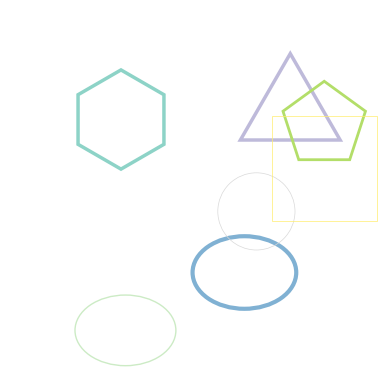[{"shape": "hexagon", "thickness": 2.5, "radius": 0.64, "center": [0.314, 0.69]}, {"shape": "triangle", "thickness": 2.5, "radius": 0.75, "center": [0.754, 0.711]}, {"shape": "oval", "thickness": 3, "radius": 0.67, "center": [0.635, 0.292]}, {"shape": "pentagon", "thickness": 2, "radius": 0.56, "center": [0.842, 0.676]}, {"shape": "circle", "thickness": 0.5, "radius": 0.5, "center": [0.666, 0.451]}, {"shape": "oval", "thickness": 1, "radius": 0.66, "center": [0.326, 0.142]}, {"shape": "square", "thickness": 0.5, "radius": 0.68, "center": [0.843, 0.563]}]